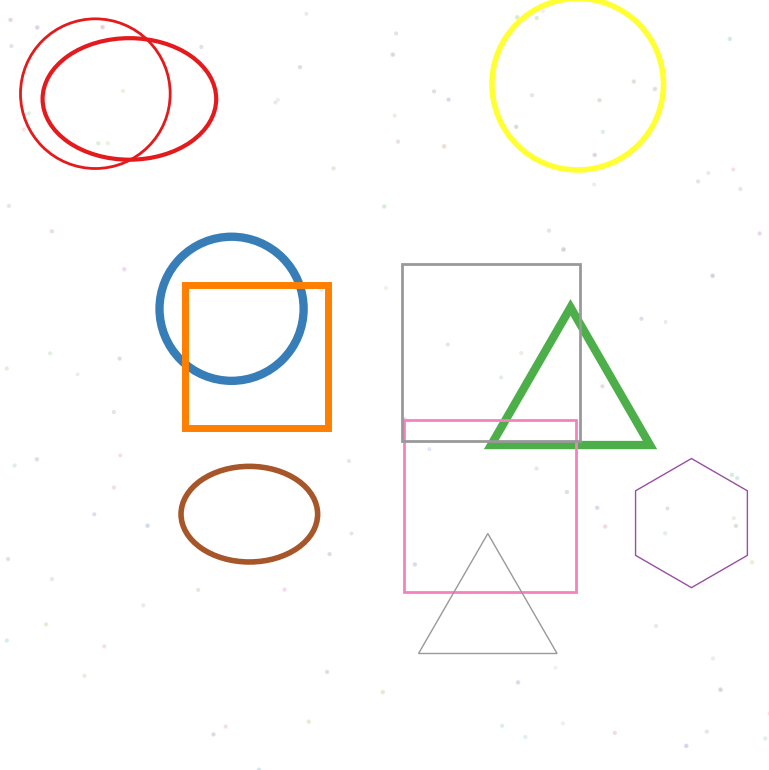[{"shape": "oval", "thickness": 1.5, "radius": 0.56, "center": [0.168, 0.872]}, {"shape": "circle", "thickness": 1, "radius": 0.49, "center": [0.124, 0.878]}, {"shape": "circle", "thickness": 3, "radius": 0.47, "center": [0.301, 0.599]}, {"shape": "triangle", "thickness": 3, "radius": 0.6, "center": [0.741, 0.482]}, {"shape": "hexagon", "thickness": 0.5, "radius": 0.42, "center": [0.898, 0.321]}, {"shape": "square", "thickness": 2.5, "radius": 0.47, "center": [0.333, 0.537]}, {"shape": "circle", "thickness": 2, "radius": 0.56, "center": [0.75, 0.891]}, {"shape": "oval", "thickness": 2, "radius": 0.44, "center": [0.324, 0.332]}, {"shape": "square", "thickness": 1, "radius": 0.56, "center": [0.636, 0.342]}, {"shape": "square", "thickness": 1, "radius": 0.58, "center": [0.637, 0.542]}, {"shape": "triangle", "thickness": 0.5, "radius": 0.52, "center": [0.634, 0.203]}]